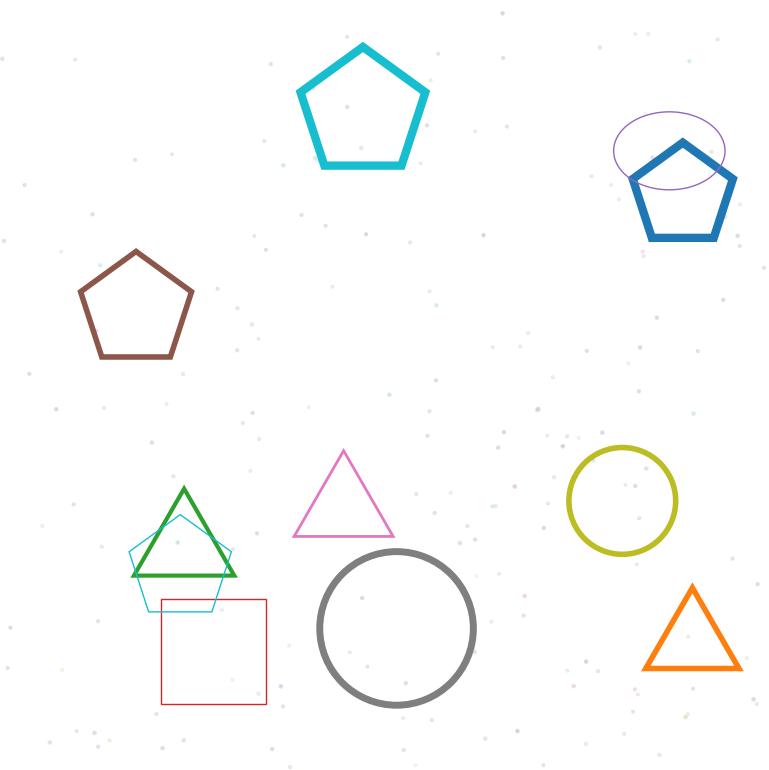[{"shape": "pentagon", "thickness": 3, "radius": 0.34, "center": [0.887, 0.746]}, {"shape": "triangle", "thickness": 2, "radius": 0.35, "center": [0.899, 0.167]}, {"shape": "triangle", "thickness": 1.5, "radius": 0.38, "center": [0.239, 0.29]}, {"shape": "square", "thickness": 0.5, "radius": 0.34, "center": [0.277, 0.154]}, {"shape": "oval", "thickness": 0.5, "radius": 0.36, "center": [0.869, 0.804]}, {"shape": "pentagon", "thickness": 2, "radius": 0.38, "center": [0.177, 0.598]}, {"shape": "triangle", "thickness": 1, "radius": 0.37, "center": [0.446, 0.34]}, {"shape": "circle", "thickness": 2.5, "radius": 0.5, "center": [0.515, 0.184]}, {"shape": "circle", "thickness": 2, "radius": 0.35, "center": [0.808, 0.349]}, {"shape": "pentagon", "thickness": 0.5, "radius": 0.35, "center": [0.234, 0.262]}, {"shape": "pentagon", "thickness": 3, "radius": 0.43, "center": [0.471, 0.854]}]